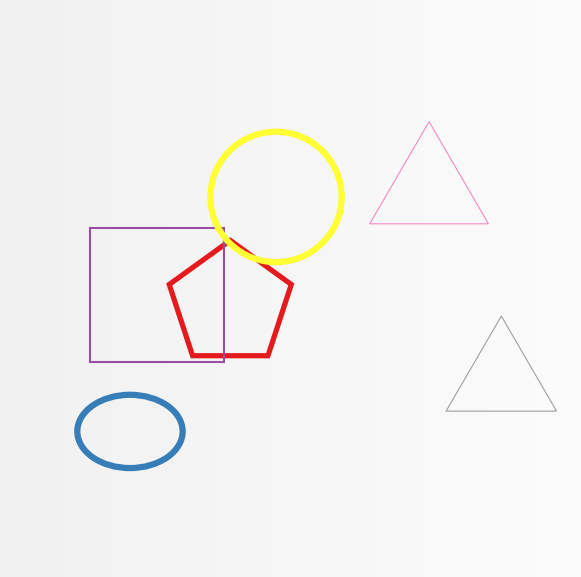[{"shape": "pentagon", "thickness": 2.5, "radius": 0.55, "center": [0.396, 0.472]}, {"shape": "oval", "thickness": 3, "radius": 0.45, "center": [0.224, 0.252]}, {"shape": "square", "thickness": 1, "radius": 0.58, "center": [0.271, 0.488]}, {"shape": "circle", "thickness": 3, "radius": 0.56, "center": [0.475, 0.658]}, {"shape": "triangle", "thickness": 0.5, "radius": 0.59, "center": [0.738, 0.671]}, {"shape": "triangle", "thickness": 0.5, "radius": 0.55, "center": [0.862, 0.342]}]